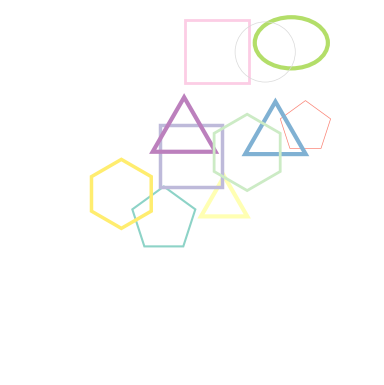[{"shape": "pentagon", "thickness": 1.5, "radius": 0.43, "center": [0.426, 0.43]}, {"shape": "triangle", "thickness": 3, "radius": 0.35, "center": [0.582, 0.473]}, {"shape": "square", "thickness": 2.5, "radius": 0.4, "center": [0.496, 0.595]}, {"shape": "pentagon", "thickness": 0.5, "radius": 0.34, "center": [0.793, 0.67]}, {"shape": "triangle", "thickness": 3, "radius": 0.45, "center": [0.715, 0.645]}, {"shape": "oval", "thickness": 3, "radius": 0.47, "center": [0.757, 0.889]}, {"shape": "square", "thickness": 2, "radius": 0.41, "center": [0.564, 0.866]}, {"shape": "circle", "thickness": 0.5, "radius": 0.39, "center": [0.689, 0.865]}, {"shape": "triangle", "thickness": 3, "radius": 0.47, "center": [0.478, 0.653]}, {"shape": "hexagon", "thickness": 2, "radius": 0.5, "center": [0.642, 0.604]}, {"shape": "hexagon", "thickness": 2.5, "radius": 0.45, "center": [0.315, 0.496]}]